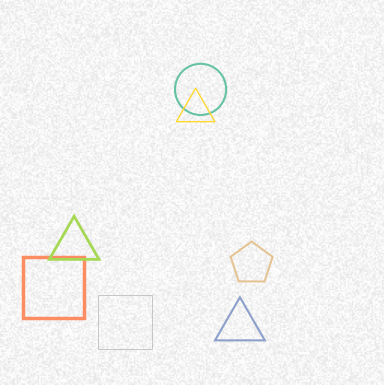[{"shape": "circle", "thickness": 1.5, "radius": 0.33, "center": [0.521, 0.768]}, {"shape": "square", "thickness": 2.5, "radius": 0.39, "center": [0.138, 0.254]}, {"shape": "triangle", "thickness": 1.5, "radius": 0.37, "center": [0.623, 0.153]}, {"shape": "triangle", "thickness": 2, "radius": 0.37, "center": [0.193, 0.364]}, {"shape": "triangle", "thickness": 1, "radius": 0.29, "center": [0.508, 0.713]}, {"shape": "pentagon", "thickness": 1.5, "radius": 0.29, "center": [0.654, 0.315]}, {"shape": "square", "thickness": 0.5, "radius": 0.35, "center": [0.324, 0.165]}]